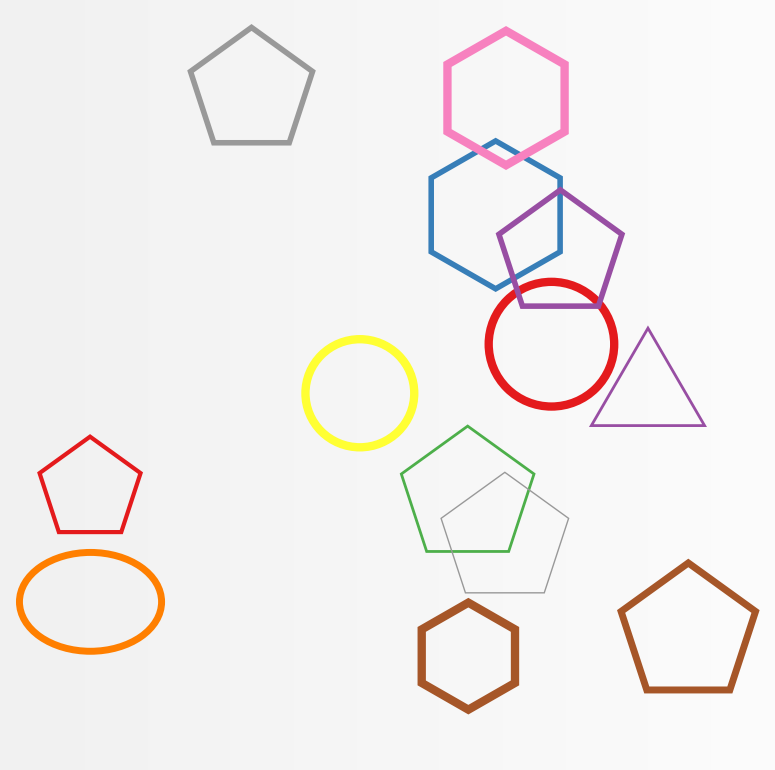[{"shape": "circle", "thickness": 3, "radius": 0.4, "center": [0.712, 0.553]}, {"shape": "pentagon", "thickness": 1.5, "radius": 0.34, "center": [0.116, 0.364]}, {"shape": "hexagon", "thickness": 2, "radius": 0.48, "center": [0.64, 0.721]}, {"shape": "pentagon", "thickness": 1, "radius": 0.45, "center": [0.603, 0.357]}, {"shape": "triangle", "thickness": 1, "radius": 0.42, "center": [0.836, 0.489]}, {"shape": "pentagon", "thickness": 2, "radius": 0.42, "center": [0.723, 0.67]}, {"shape": "oval", "thickness": 2.5, "radius": 0.46, "center": [0.117, 0.218]}, {"shape": "circle", "thickness": 3, "radius": 0.35, "center": [0.464, 0.489]}, {"shape": "hexagon", "thickness": 3, "radius": 0.35, "center": [0.604, 0.148]}, {"shape": "pentagon", "thickness": 2.5, "radius": 0.46, "center": [0.888, 0.178]}, {"shape": "hexagon", "thickness": 3, "radius": 0.44, "center": [0.653, 0.873]}, {"shape": "pentagon", "thickness": 0.5, "radius": 0.43, "center": [0.651, 0.3]}, {"shape": "pentagon", "thickness": 2, "radius": 0.41, "center": [0.325, 0.882]}]